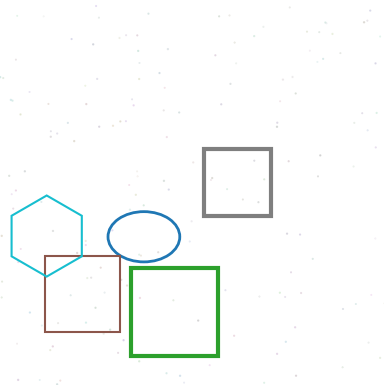[{"shape": "oval", "thickness": 2, "radius": 0.47, "center": [0.374, 0.385]}, {"shape": "square", "thickness": 3, "radius": 0.57, "center": [0.453, 0.19]}, {"shape": "square", "thickness": 1.5, "radius": 0.49, "center": [0.214, 0.236]}, {"shape": "square", "thickness": 3, "radius": 0.44, "center": [0.617, 0.526]}, {"shape": "hexagon", "thickness": 1.5, "radius": 0.53, "center": [0.121, 0.387]}]